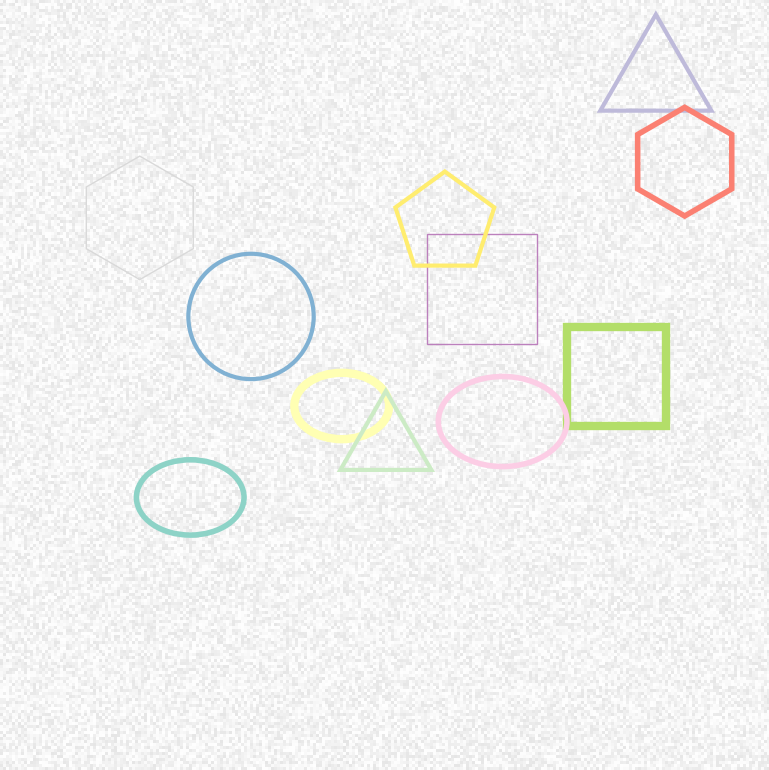[{"shape": "oval", "thickness": 2, "radius": 0.35, "center": [0.247, 0.354]}, {"shape": "oval", "thickness": 3, "radius": 0.31, "center": [0.444, 0.473]}, {"shape": "triangle", "thickness": 1.5, "radius": 0.42, "center": [0.852, 0.898]}, {"shape": "hexagon", "thickness": 2, "radius": 0.35, "center": [0.889, 0.79]}, {"shape": "circle", "thickness": 1.5, "radius": 0.41, "center": [0.326, 0.589]}, {"shape": "square", "thickness": 3, "radius": 0.32, "center": [0.8, 0.511]}, {"shape": "oval", "thickness": 2, "radius": 0.42, "center": [0.653, 0.453]}, {"shape": "hexagon", "thickness": 0.5, "radius": 0.4, "center": [0.182, 0.717]}, {"shape": "square", "thickness": 0.5, "radius": 0.36, "center": [0.625, 0.624]}, {"shape": "triangle", "thickness": 1.5, "radius": 0.34, "center": [0.501, 0.424]}, {"shape": "pentagon", "thickness": 1.5, "radius": 0.34, "center": [0.578, 0.71]}]